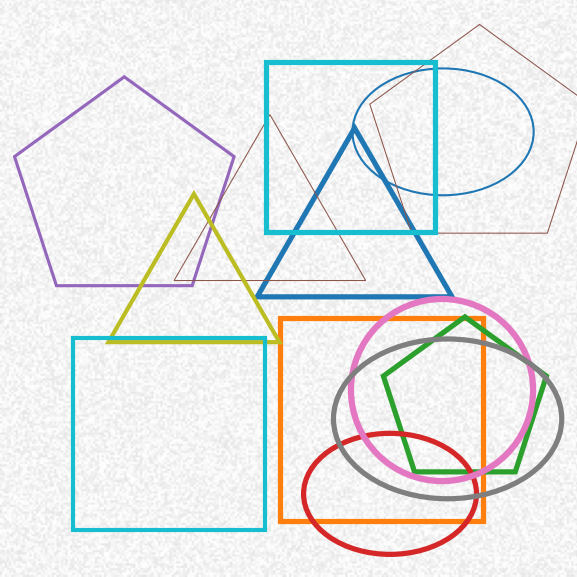[{"shape": "triangle", "thickness": 2.5, "radius": 0.97, "center": [0.614, 0.583]}, {"shape": "oval", "thickness": 1, "radius": 0.78, "center": [0.767, 0.771]}, {"shape": "square", "thickness": 2.5, "radius": 0.88, "center": [0.661, 0.273]}, {"shape": "pentagon", "thickness": 2.5, "radius": 0.74, "center": [0.805, 0.302]}, {"shape": "oval", "thickness": 2.5, "radius": 0.75, "center": [0.675, 0.144]}, {"shape": "pentagon", "thickness": 1.5, "radius": 1.0, "center": [0.215, 0.666]}, {"shape": "pentagon", "thickness": 0.5, "radius": 1.0, "center": [0.83, 0.757]}, {"shape": "triangle", "thickness": 0.5, "radius": 0.96, "center": [0.467, 0.609]}, {"shape": "circle", "thickness": 3, "radius": 0.79, "center": [0.765, 0.324]}, {"shape": "oval", "thickness": 2.5, "radius": 0.99, "center": [0.775, 0.274]}, {"shape": "triangle", "thickness": 2, "radius": 0.86, "center": [0.336, 0.492]}, {"shape": "square", "thickness": 2, "radius": 0.83, "center": [0.292, 0.247]}, {"shape": "square", "thickness": 2.5, "radius": 0.73, "center": [0.608, 0.745]}]